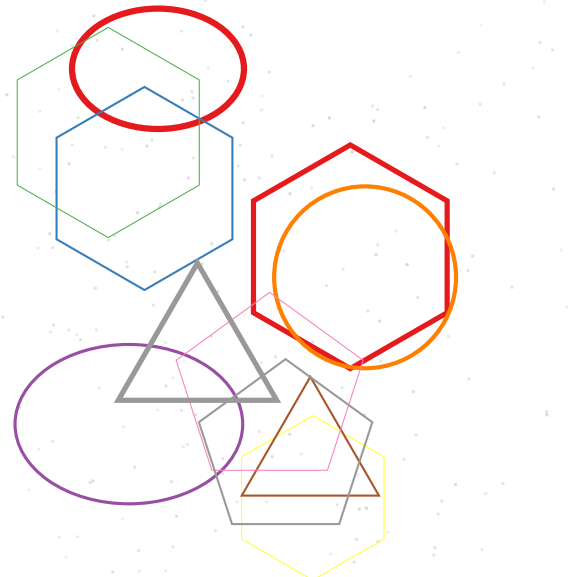[{"shape": "hexagon", "thickness": 2.5, "radius": 0.97, "center": [0.607, 0.554]}, {"shape": "oval", "thickness": 3, "radius": 0.74, "center": [0.274, 0.88]}, {"shape": "hexagon", "thickness": 1, "radius": 0.88, "center": [0.25, 0.673]}, {"shape": "hexagon", "thickness": 0.5, "radius": 0.91, "center": [0.187, 0.77]}, {"shape": "oval", "thickness": 1.5, "radius": 0.99, "center": [0.223, 0.265]}, {"shape": "circle", "thickness": 2, "radius": 0.79, "center": [0.632, 0.519]}, {"shape": "hexagon", "thickness": 0.5, "radius": 0.71, "center": [0.542, 0.137]}, {"shape": "triangle", "thickness": 1, "radius": 0.69, "center": [0.537, 0.21]}, {"shape": "pentagon", "thickness": 0.5, "radius": 0.85, "center": [0.467, 0.323]}, {"shape": "triangle", "thickness": 2.5, "radius": 0.79, "center": [0.342, 0.385]}, {"shape": "pentagon", "thickness": 1, "radius": 0.79, "center": [0.495, 0.219]}]